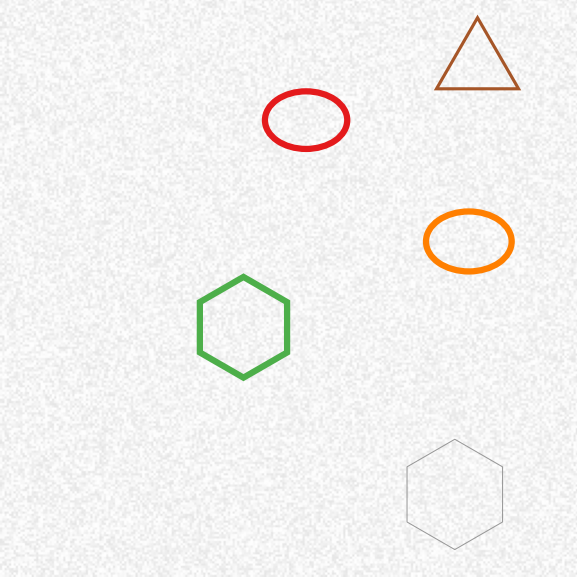[{"shape": "oval", "thickness": 3, "radius": 0.36, "center": [0.53, 0.791]}, {"shape": "hexagon", "thickness": 3, "radius": 0.44, "center": [0.422, 0.432]}, {"shape": "oval", "thickness": 3, "radius": 0.37, "center": [0.812, 0.581]}, {"shape": "triangle", "thickness": 1.5, "radius": 0.41, "center": [0.827, 0.886]}, {"shape": "hexagon", "thickness": 0.5, "radius": 0.48, "center": [0.788, 0.143]}]